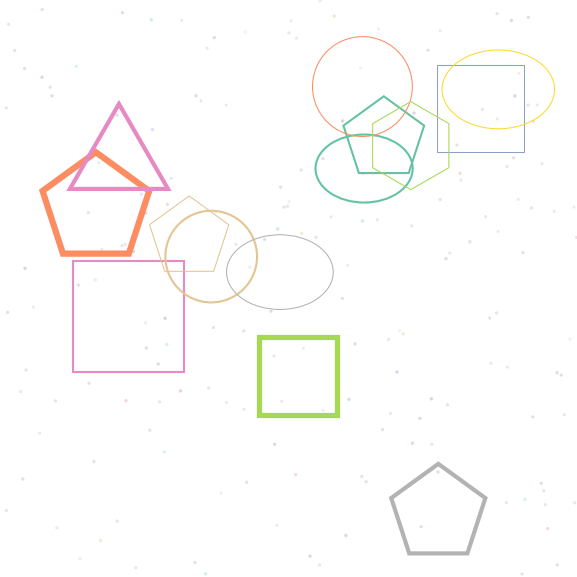[{"shape": "oval", "thickness": 1, "radius": 0.42, "center": [0.63, 0.707]}, {"shape": "pentagon", "thickness": 1, "radius": 0.37, "center": [0.665, 0.759]}, {"shape": "circle", "thickness": 0.5, "radius": 0.43, "center": [0.628, 0.849]}, {"shape": "pentagon", "thickness": 3, "radius": 0.49, "center": [0.166, 0.638]}, {"shape": "square", "thickness": 0.5, "radius": 0.38, "center": [0.832, 0.811]}, {"shape": "square", "thickness": 1, "radius": 0.48, "center": [0.223, 0.451]}, {"shape": "triangle", "thickness": 2, "radius": 0.49, "center": [0.206, 0.721]}, {"shape": "hexagon", "thickness": 0.5, "radius": 0.38, "center": [0.711, 0.747]}, {"shape": "square", "thickness": 2.5, "radius": 0.34, "center": [0.516, 0.348]}, {"shape": "oval", "thickness": 0.5, "radius": 0.49, "center": [0.863, 0.844]}, {"shape": "circle", "thickness": 1, "radius": 0.4, "center": [0.366, 0.555]}, {"shape": "pentagon", "thickness": 0.5, "radius": 0.36, "center": [0.328, 0.588]}, {"shape": "oval", "thickness": 0.5, "radius": 0.46, "center": [0.485, 0.528]}, {"shape": "pentagon", "thickness": 2, "radius": 0.43, "center": [0.759, 0.11]}]